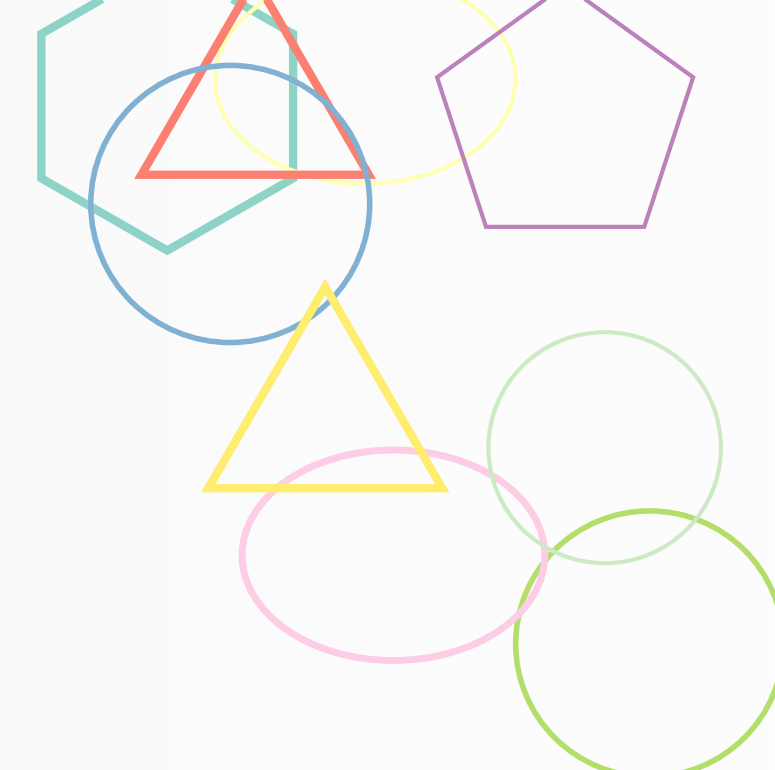[{"shape": "hexagon", "thickness": 3, "radius": 0.94, "center": [0.216, 0.862]}, {"shape": "oval", "thickness": 1.5, "radius": 0.97, "center": [0.471, 0.897]}, {"shape": "triangle", "thickness": 3, "radius": 0.85, "center": [0.329, 0.858]}, {"shape": "circle", "thickness": 2, "radius": 0.9, "center": [0.297, 0.735]}, {"shape": "circle", "thickness": 2, "radius": 0.86, "center": [0.838, 0.164]}, {"shape": "oval", "thickness": 2.5, "radius": 0.98, "center": [0.508, 0.279]}, {"shape": "pentagon", "thickness": 1.5, "radius": 0.87, "center": [0.729, 0.846]}, {"shape": "circle", "thickness": 1.5, "radius": 0.75, "center": [0.78, 0.419]}, {"shape": "triangle", "thickness": 3, "radius": 0.87, "center": [0.42, 0.453]}]